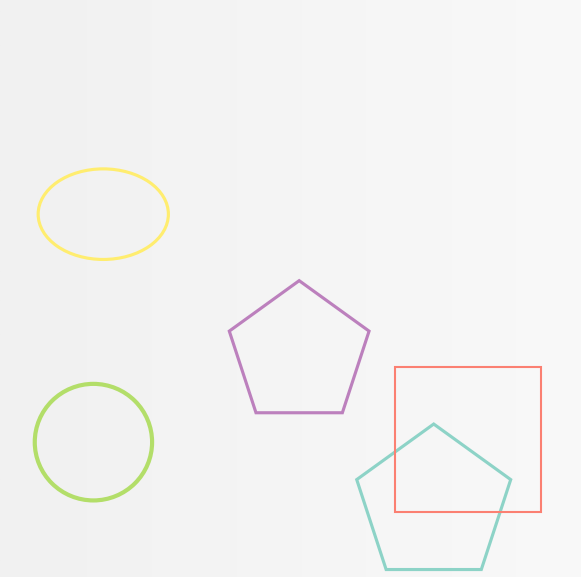[{"shape": "pentagon", "thickness": 1.5, "radius": 0.7, "center": [0.746, 0.126]}, {"shape": "square", "thickness": 1, "radius": 0.63, "center": [0.805, 0.238]}, {"shape": "circle", "thickness": 2, "radius": 0.5, "center": [0.161, 0.234]}, {"shape": "pentagon", "thickness": 1.5, "radius": 0.63, "center": [0.515, 0.387]}, {"shape": "oval", "thickness": 1.5, "radius": 0.56, "center": [0.178, 0.628]}]